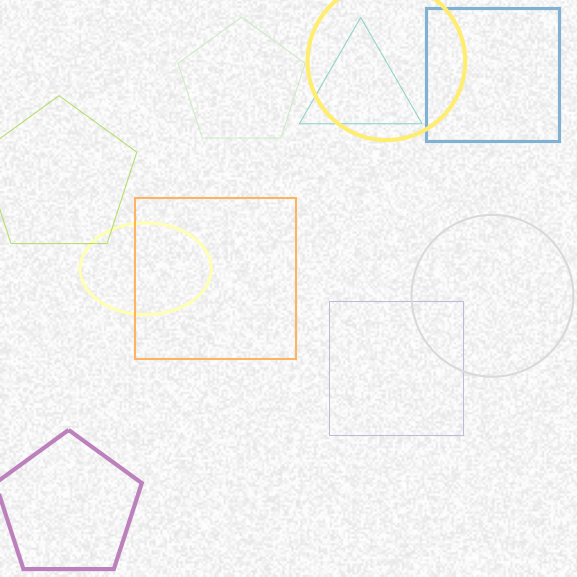[{"shape": "triangle", "thickness": 0.5, "radius": 0.61, "center": [0.625, 0.846]}, {"shape": "oval", "thickness": 1.5, "radius": 0.57, "center": [0.252, 0.534]}, {"shape": "square", "thickness": 0.5, "radius": 0.58, "center": [0.685, 0.362]}, {"shape": "square", "thickness": 1.5, "radius": 0.58, "center": [0.853, 0.869]}, {"shape": "square", "thickness": 1, "radius": 0.7, "center": [0.372, 0.517]}, {"shape": "pentagon", "thickness": 0.5, "radius": 0.71, "center": [0.102, 0.692]}, {"shape": "circle", "thickness": 1, "radius": 0.7, "center": [0.853, 0.487]}, {"shape": "pentagon", "thickness": 2, "radius": 0.67, "center": [0.119, 0.121]}, {"shape": "pentagon", "thickness": 0.5, "radius": 0.58, "center": [0.418, 0.854]}, {"shape": "circle", "thickness": 2, "radius": 0.68, "center": [0.669, 0.893]}]